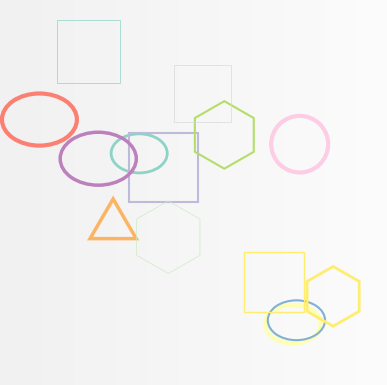[{"shape": "square", "thickness": 0.5, "radius": 0.41, "center": [0.228, 0.866]}, {"shape": "oval", "thickness": 2, "radius": 0.36, "center": [0.359, 0.602]}, {"shape": "oval", "thickness": 3, "radius": 0.36, "center": [0.756, 0.158]}, {"shape": "square", "thickness": 1.5, "radius": 0.45, "center": [0.423, 0.564]}, {"shape": "oval", "thickness": 3, "radius": 0.48, "center": [0.102, 0.689]}, {"shape": "oval", "thickness": 1.5, "radius": 0.37, "center": [0.765, 0.168]}, {"shape": "triangle", "thickness": 2.5, "radius": 0.34, "center": [0.292, 0.415]}, {"shape": "hexagon", "thickness": 1.5, "radius": 0.44, "center": [0.579, 0.65]}, {"shape": "circle", "thickness": 3, "radius": 0.37, "center": [0.773, 0.626]}, {"shape": "square", "thickness": 0.5, "radius": 0.37, "center": [0.523, 0.757]}, {"shape": "oval", "thickness": 2.5, "radius": 0.49, "center": [0.254, 0.588]}, {"shape": "hexagon", "thickness": 0.5, "radius": 0.47, "center": [0.434, 0.384]}, {"shape": "hexagon", "thickness": 2, "radius": 0.39, "center": [0.86, 0.23]}, {"shape": "square", "thickness": 1, "radius": 0.39, "center": [0.707, 0.268]}]